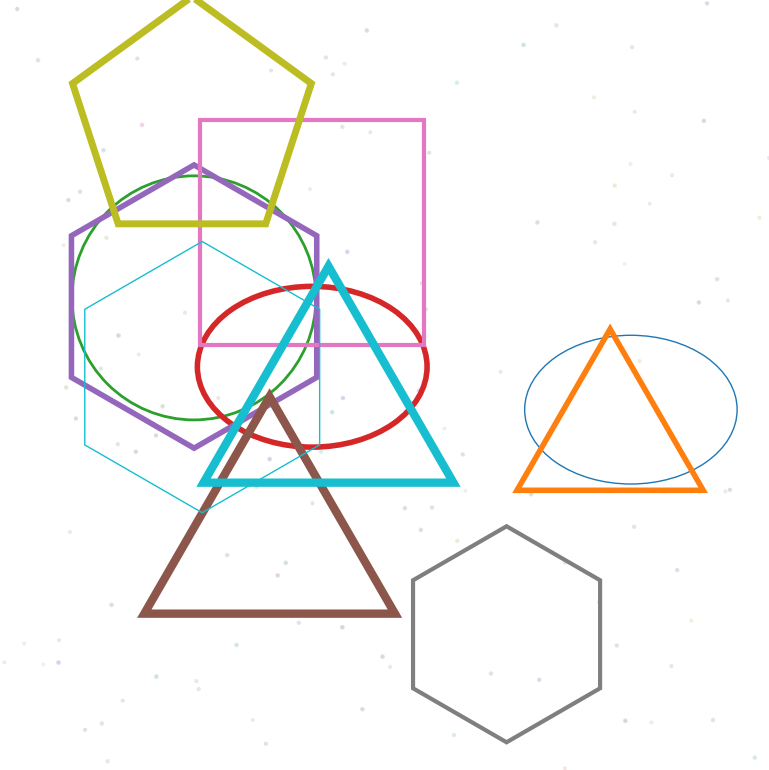[{"shape": "oval", "thickness": 0.5, "radius": 0.69, "center": [0.819, 0.468]}, {"shape": "triangle", "thickness": 2, "radius": 0.7, "center": [0.792, 0.433]}, {"shape": "circle", "thickness": 1, "radius": 0.79, "center": [0.252, 0.613]}, {"shape": "oval", "thickness": 2, "radius": 0.75, "center": [0.405, 0.524]}, {"shape": "hexagon", "thickness": 2, "radius": 0.92, "center": [0.252, 0.602]}, {"shape": "triangle", "thickness": 3, "radius": 0.94, "center": [0.35, 0.297]}, {"shape": "square", "thickness": 1.5, "radius": 0.73, "center": [0.405, 0.698]}, {"shape": "hexagon", "thickness": 1.5, "radius": 0.7, "center": [0.658, 0.176]}, {"shape": "pentagon", "thickness": 2.5, "radius": 0.82, "center": [0.249, 0.841]}, {"shape": "triangle", "thickness": 3, "radius": 0.94, "center": [0.427, 0.467]}, {"shape": "hexagon", "thickness": 0.5, "radius": 0.88, "center": [0.263, 0.51]}]